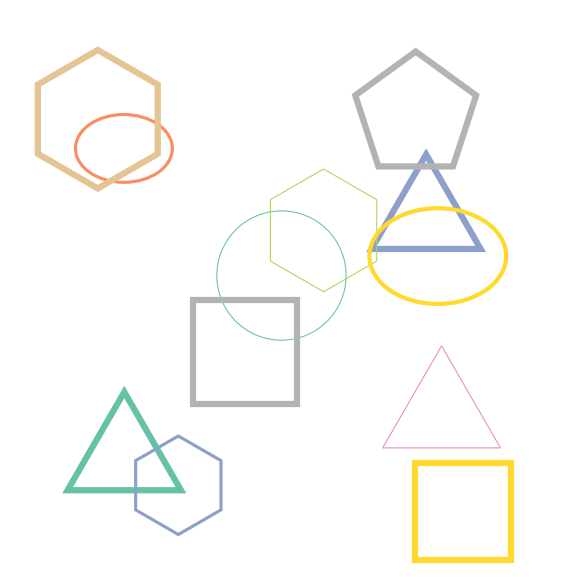[{"shape": "circle", "thickness": 0.5, "radius": 0.56, "center": [0.487, 0.522]}, {"shape": "triangle", "thickness": 3, "radius": 0.57, "center": [0.215, 0.207]}, {"shape": "oval", "thickness": 1.5, "radius": 0.42, "center": [0.215, 0.742]}, {"shape": "triangle", "thickness": 3, "radius": 0.55, "center": [0.738, 0.623]}, {"shape": "hexagon", "thickness": 1.5, "radius": 0.43, "center": [0.309, 0.159]}, {"shape": "triangle", "thickness": 0.5, "radius": 0.59, "center": [0.765, 0.282]}, {"shape": "hexagon", "thickness": 0.5, "radius": 0.53, "center": [0.56, 0.6]}, {"shape": "square", "thickness": 3, "radius": 0.42, "center": [0.802, 0.113]}, {"shape": "oval", "thickness": 2, "radius": 0.59, "center": [0.758, 0.556]}, {"shape": "hexagon", "thickness": 3, "radius": 0.6, "center": [0.169, 0.793]}, {"shape": "pentagon", "thickness": 3, "radius": 0.55, "center": [0.72, 0.8]}, {"shape": "square", "thickness": 3, "radius": 0.45, "center": [0.424, 0.39]}]